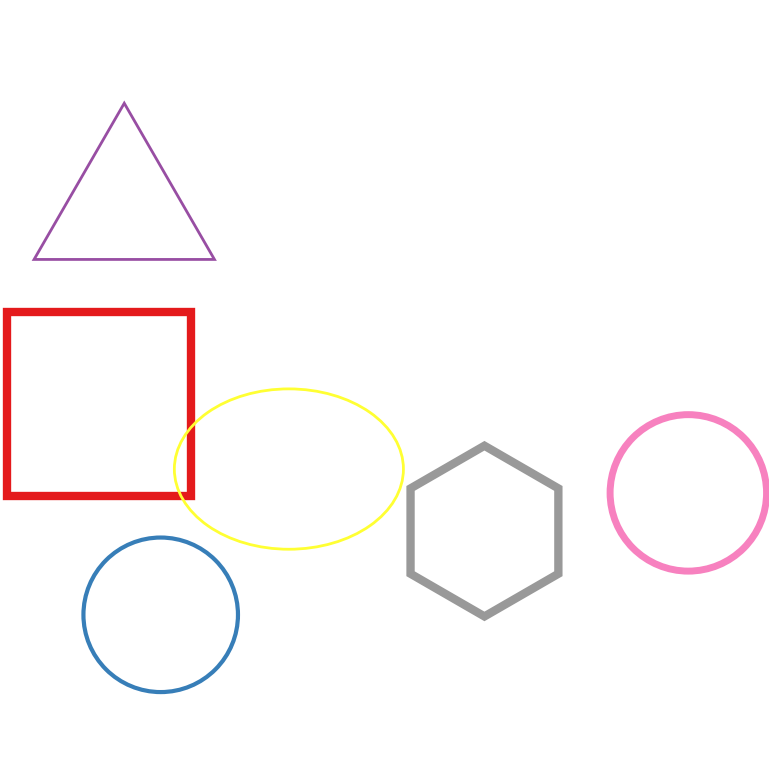[{"shape": "square", "thickness": 3, "radius": 0.6, "center": [0.128, 0.475]}, {"shape": "circle", "thickness": 1.5, "radius": 0.5, "center": [0.209, 0.202]}, {"shape": "triangle", "thickness": 1, "radius": 0.68, "center": [0.161, 0.731]}, {"shape": "oval", "thickness": 1, "radius": 0.74, "center": [0.375, 0.391]}, {"shape": "circle", "thickness": 2.5, "radius": 0.51, "center": [0.894, 0.36]}, {"shape": "hexagon", "thickness": 3, "radius": 0.55, "center": [0.629, 0.31]}]